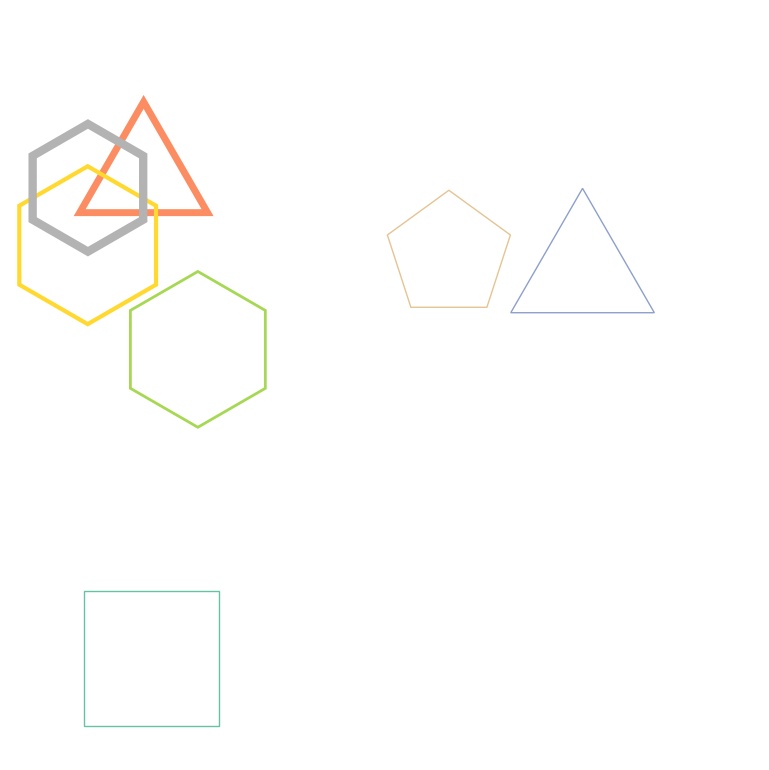[{"shape": "square", "thickness": 0.5, "radius": 0.44, "center": [0.197, 0.144]}, {"shape": "triangle", "thickness": 2.5, "radius": 0.48, "center": [0.187, 0.772]}, {"shape": "triangle", "thickness": 0.5, "radius": 0.54, "center": [0.757, 0.648]}, {"shape": "hexagon", "thickness": 1, "radius": 0.51, "center": [0.257, 0.546]}, {"shape": "hexagon", "thickness": 1.5, "radius": 0.51, "center": [0.114, 0.682]}, {"shape": "pentagon", "thickness": 0.5, "radius": 0.42, "center": [0.583, 0.669]}, {"shape": "hexagon", "thickness": 3, "radius": 0.41, "center": [0.114, 0.756]}]